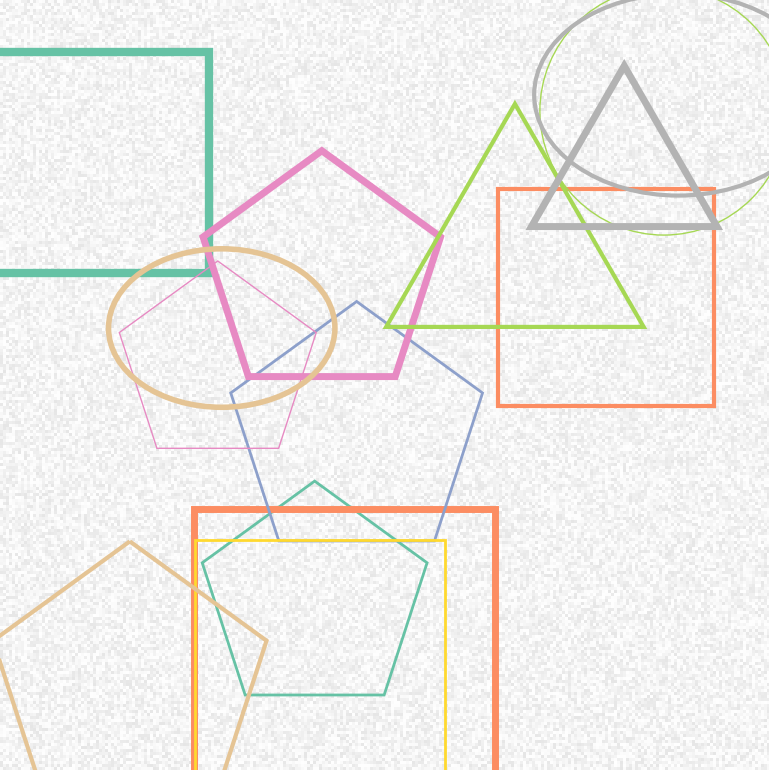[{"shape": "pentagon", "thickness": 1, "radius": 0.77, "center": [0.409, 0.222]}, {"shape": "square", "thickness": 3, "radius": 0.72, "center": [0.128, 0.788]}, {"shape": "square", "thickness": 1.5, "radius": 0.7, "center": [0.787, 0.614]}, {"shape": "square", "thickness": 2.5, "radius": 0.98, "center": [0.448, 0.144]}, {"shape": "pentagon", "thickness": 1, "radius": 0.86, "center": [0.463, 0.437]}, {"shape": "pentagon", "thickness": 2.5, "radius": 0.81, "center": [0.418, 0.642]}, {"shape": "pentagon", "thickness": 0.5, "radius": 0.67, "center": [0.283, 0.527]}, {"shape": "triangle", "thickness": 1.5, "radius": 0.97, "center": [0.669, 0.672]}, {"shape": "circle", "thickness": 0.5, "radius": 0.8, "center": [0.862, 0.856]}, {"shape": "square", "thickness": 1, "radius": 0.81, "center": [0.416, 0.136]}, {"shape": "pentagon", "thickness": 1.5, "radius": 0.93, "center": [0.169, 0.11]}, {"shape": "oval", "thickness": 2, "radius": 0.74, "center": [0.288, 0.574]}, {"shape": "oval", "thickness": 1.5, "radius": 0.94, "center": [0.881, 0.877]}, {"shape": "triangle", "thickness": 2.5, "radius": 0.7, "center": [0.811, 0.775]}]